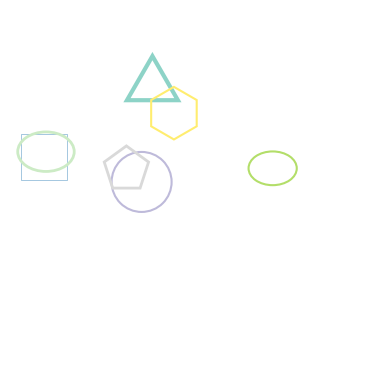[{"shape": "triangle", "thickness": 3, "radius": 0.38, "center": [0.396, 0.778]}, {"shape": "circle", "thickness": 1.5, "radius": 0.39, "center": [0.368, 0.527]}, {"shape": "square", "thickness": 0.5, "radius": 0.3, "center": [0.114, 0.593]}, {"shape": "oval", "thickness": 1.5, "radius": 0.31, "center": [0.708, 0.563]}, {"shape": "pentagon", "thickness": 2, "radius": 0.3, "center": [0.328, 0.56]}, {"shape": "oval", "thickness": 2, "radius": 0.37, "center": [0.119, 0.606]}, {"shape": "hexagon", "thickness": 1.5, "radius": 0.34, "center": [0.452, 0.706]}]